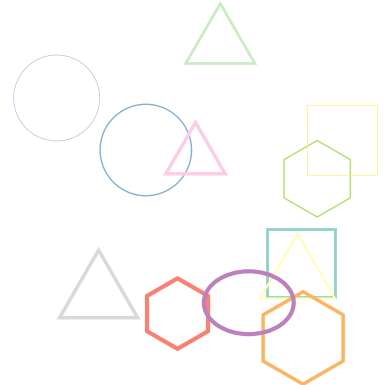[{"shape": "square", "thickness": 2, "radius": 0.44, "center": [0.782, 0.317]}, {"shape": "triangle", "thickness": 1.5, "radius": 0.56, "center": [0.773, 0.281]}, {"shape": "circle", "thickness": 0.5, "radius": 0.56, "center": [0.147, 0.745]}, {"shape": "hexagon", "thickness": 3, "radius": 0.46, "center": [0.461, 0.186]}, {"shape": "circle", "thickness": 1, "radius": 0.59, "center": [0.379, 0.61]}, {"shape": "hexagon", "thickness": 2.5, "radius": 0.6, "center": [0.787, 0.122]}, {"shape": "hexagon", "thickness": 1, "radius": 0.5, "center": [0.824, 0.536]}, {"shape": "triangle", "thickness": 2.5, "radius": 0.44, "center": [0.508, 0.593]}, {"shape": "triangle", "thickness": 2.5, "radius": 0.59, "center": [0.256, 0.233]}, {"shape": "oval", "thickness": 3, "radius": 0.58, "center": [0.646, 0.214]}, {"shape": "triangle", "thickness": 2, "radius": 0.52, "center": [0.572, 0.887]}, {"shape": "square", "thickness": 0.5, "radius": 0.45, "center": [0.889, 0.637]}]